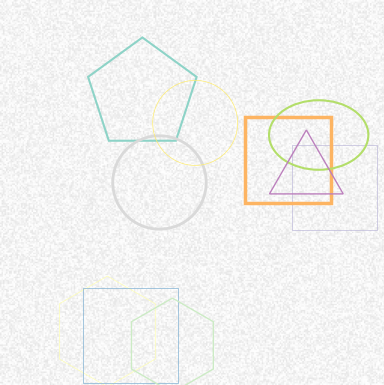[{"shape": "pentagon", "thickness": 1.5, "radius": 0.74, "center": [0.37, 0.754]}, {"shape": "hexagon", "thickness": 0.5, "radius": 0.72, "center": [0.279, 0.139]}, {"shape": "square", "thickness": 0.5, "radius": 0.55, "center": [0.87, 0.513]}, {"shape": "square", "thickness": 0.5, "radius": 0.61, "center": [0.339, 0.128]}, {"shape": "square", "thickness": 2.5, "radius": 0.56, "center": [0.748, 0.584]}, {"shape": "oval", "thickness": 1.5, "radius": 0.64, "center": [0.828, 0.649]}, {"shape": "circle", "thickness": 2, "radius": 0.61, "center": [0.414, 0.526]}, {"shape": "triangle", "thickness": 1, "radius": 0.55, "center": [0.796, 0.552]}, {"shape": "hexagon", "thickness": 1, "radius": 0.61, "center": [0.448, 0.103]}, {"shape": "circle", "thickness": 0.5, "radius": 0.55, "center": [0.507, 0.681]}]